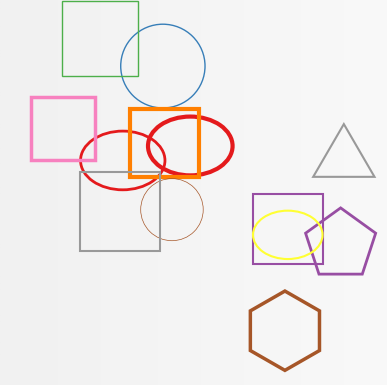[{"shape": "oval", "thickness": 2, "radius": 0.54, "center": [0.317, 0.583]}, {"shape": "oval", "thickness": 3, "radius": 0.55, "center": [0.491, 0.621]}, {"shape": "circle", "thickness": 1, "radius": 0.54, "center": [0.42, 0.828]}, {"shape": "square", "thickness": 1, "radius": 0.49, "center": [0.259, 0.9]}, {"shape": "pentagon", "thickness": 2, "radius": 0.48, "center": [0.879, 0.365]}, {"shape": "square", "thickness": 1.5, "radius": 0.45, "center": [0.744, 0.405]}, {"shape": "square", "thickness": 3, "radius": 0.44, "center": [0.424, 0.628]}, {"shape": "oval", "thickness": 1.5, "radius": 0.45, "center": [0.743, 0.39]}, {"shape": "circle", "thickness": 0.5, "radius": 0.4, "center": [0.444, 0.455]}, {"shape": "hexagon", "thickness": 2.5, "radius": 0.52, "center": [0.735, 0.141]}, {"shape": "square", "thickness": 2.5, "radius": 0.41, "center": [0.162, 0.666]}, {"shape": "triangle", "thickness": 1.5, "radius": 0.46, "center": [0.887, 0.586]}, {"shape": "square", "thickness": 1.5, "radius": 0.52, "center": [0.31, 0.45]}]